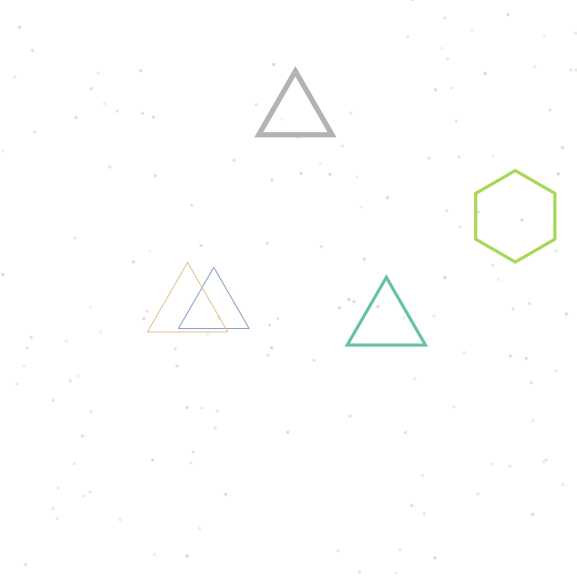[{"shape": "triangle", "thickness": 1.5, "radius": 0.39, "center": [0.669, 0.441]}, {"shape": "triangle", "thickness": 0.5, "radius": 0.35, "center": [0.37, 0.466]}, {"shape": "hexagon", "thickness": 1.5, "radius": 0.4, "center": [0.892, 0.625]}, {"shape": "triangle", "thickness": 0.5, "radius": 0.4, "center": [0.325, 0.464]}, {"shape": "triangle", "thickness": 2.5, "radius": 0.37, "center": [0.512, 0.802]}]